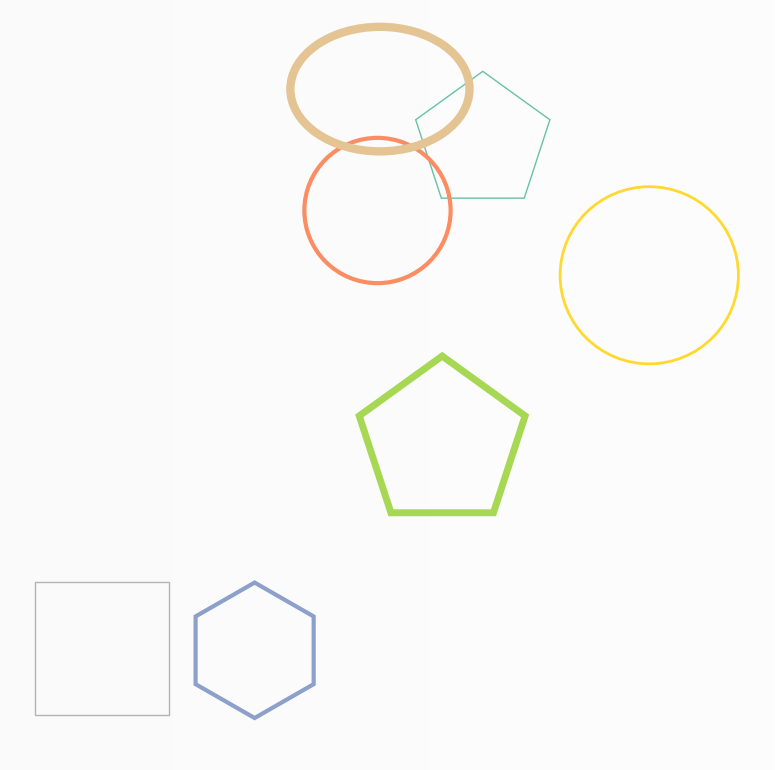[{"shape": "pentagon", "thickness": 0.5, "radius": 0.46, "center": [0.623, 0.816]}, {"shape": "circle", "thickness": 1.5, "radius": 0.47, "center": [0.487, 0.727]}, {"shape": "hexagon", "thickness": 1.5, "radius": 0.44, "center": [0.329, 0.155]}, {"shape": "pentagon", "thickness": 2.5, "radius": 0.56, "center": [0.571, 0.425]}, {"shape": "circle", "thickness": 1, "radius": 0.58, "center": [0.838, 0.643]}, {"shape": "oval", "thickness": 3, "radius": 0.58, "center": [0.49, 0.884]}, {"shape": "square", "thickness": 0.5, "radius": 0.43, "center": [0.132, 0.158]}]